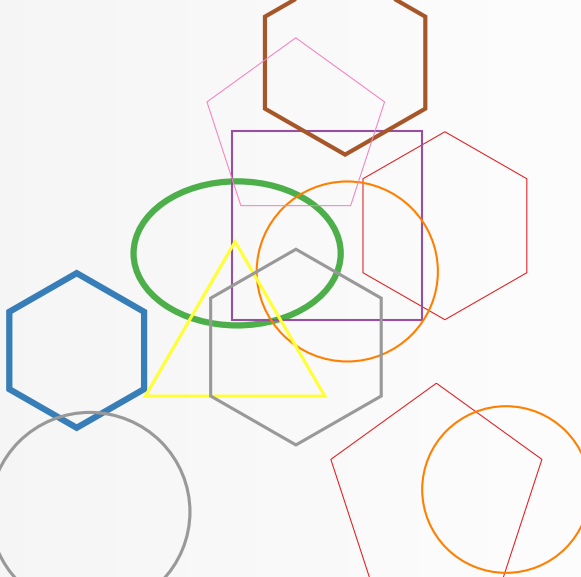[{"shape": "hexagon", "thickness": 0.5, "radius": 0.81, "center": [0.765, 0.608]}, {"shape": "pentagon", "thickness": 0.5, "radius": 0.95, "center": [0.751, 0.145]}, {"shape": "hexagon", "thickness": 3, "radius": 0.67, "center": [0.132, 0.392]}, {"shape": "oval", "thickness": 3, "radius": 0.89, "center": [0.408, 0.56]}, {"shape": "square", "thickness": 1, "radius": 0.82, "center": [0.562, 0.608]}, {"shape": "circle", "thickness": 1, "radius": 0.72, "center": [0.871, 0.151]}, {"shape": "circle", "thickness": 1, "radius": 0.78, "center": [0.597, 0.529]}, {"shape": "triangle", "thickness": 1.5, "radius": 0.89, "center": [0.404, 0.402]}, {"shape": "hexagon", "thickness": 2, "radius": 0.8, "center": [0.594, 0.891]}, {"shape": "pentagon", "thickness": 0.5, "radius": 0.8, "center": [0.509, 0.773]}, {"shape": "hexagon", "thickness": 1.5, "radius": 0.85, "center": [0.509, 0.398]}, {"shape": "circle", "thickness": 1.5, "radius": 0.86, "center": [0.155, 0.113]}]